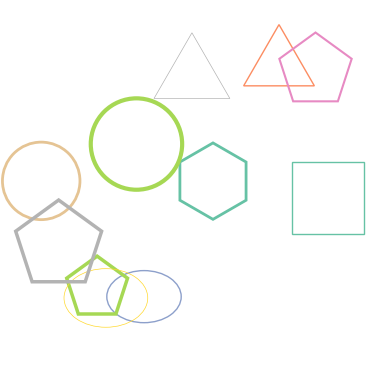[{"shape": "hexagon", "thickness": 2, "radius": 0.5, "center": [0.553, 0.53]}, {"shape": "square", "thickness": 1, "radius": 0.47, "center": [0.851, 0.485]}, {"shape": "triangle", "thickness": 1, "radius": 0.53, "center": [0.725, 0.83]}, {"shape": "oval", "thickness": 1, "radius": 0.48, "center": [0.374, 0.229]}, {"shape": "pentagon", "thickness": 1.5, "radius": 0.49, "center": [0.82, 0.817]}, {"shape": "pentagon", "thickness": 2.5, "radius": 0.42, "center": [0.252, 0.252]}, {"shape": "circle", "thickness": 3, "radius": 0.59, "center": [0.354, 0.626]}, {"shape": "oval", "thickness": 0.5, "radius": 0.54, "center": [0.275, 0.226]}, {"shape": "circle", "thickness": 2, "radius": 0.5, "center": [0.107, 0.53]}, {"shape": "triangle", "thickness": 0.5, "radius": 0.57, "center": [0.499, 0.801]}, {"shape": "pentagon", "thickness": 2.5, "radius": 0.59, "center": [0.152, 0.363]}]